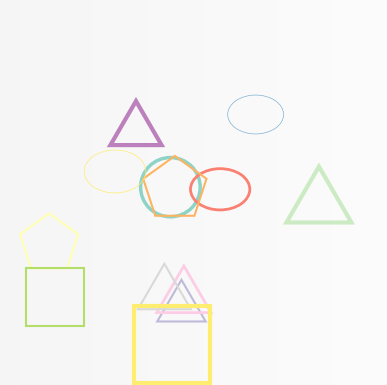[{"shape": "circle", "thickness": 2.5, "radius": 0.38, "center": [0.44, 0.514]}, {"shape": "pentagon", "thickness": 1.5, "radius": 0.39, "center": [0.127, 0.367]}, {"shape": "triangle", "thickness": 1.5, "radius": 0.36, "center": [0.468, 0.201]}, {"shape": "oval", "thickness": 2, "radius": 0.38, "center": [0.568, 0.508]}, {"shape": "oval", "thickness": 0.5, "radius": 0.36, "center": [0.66, 0.703]}, {"shape": "pentagon", "thickness": 1.5, "radius": 0.43, "center": [0.451, 0.509]}, {"shape": "square", "thickness": 1.5, "radius": 0.37, "center": [0.143, 0.229]}, {"shape": "triangle", "thickness": 2, "radius": 0.4, "center": [0.475, 0.228]}, {"shape": "triangle", "thickness": 1.5, "radius": 0.39, "center": [0.424, 0.236]}, {"shape": "triangle", "thickness": 3, "radius": 0.38, "center": [0.351, 0.661]}, {"shape": "triangle", "thickness": 3, "radius": 0.48, "center": [0.823, 0.471]}, {"shape": "square", "thickness": 3, "radius": 0.5, "center": [0.444, 0.105]}, {"shape": "oval", "thickness": 0.5, "radius": 0.4, "center": [0.297, 0.555]}]